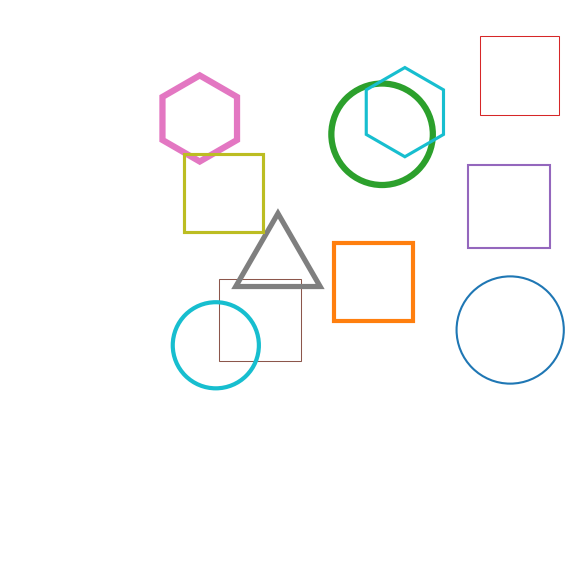[{"shape": "circle", "thickness": 1, "radius": 0.46, "center": [0.883, 0.428]}, {"shape": "square", "thickness": 2, "radius": 0.34, "center": [0.647, 0.511]}, {"shape": "circle", "thickness": 3, "radius": 0.44, "center": [0.662, 0.767]}, {"shape": "square", "thickness": 0.5, "radius": 0.34, "center": [0.899, 0.868]}, {"shape": "square", "thickness": 1, "radius": 0.36, "center": [0.882, 0.641]}, {"shape": "square", "thickness": 0.5, "radius": 0.35, "center": [0.451, 0.446]}, {"shape": "hexagon", "thickness": 3, "radius": 0.37, "center": [0.346, 0.794]}, {"shape": "triangle", "thickness": 2.5, "radius": 0.42, "center": [0.481, 0.545]}, {"shape": "square", "thickness": 1.5, "radius": 0.34, "center": [0.387, 0.665]}, {"shape": "circle", "thickness": 2, "radius": 0.37, "center": [0.374, 0.401]}, {"shape": "hexagon", "thickness": 1.5, "radius": 0.39, "center": [0.701, 0.805]}]